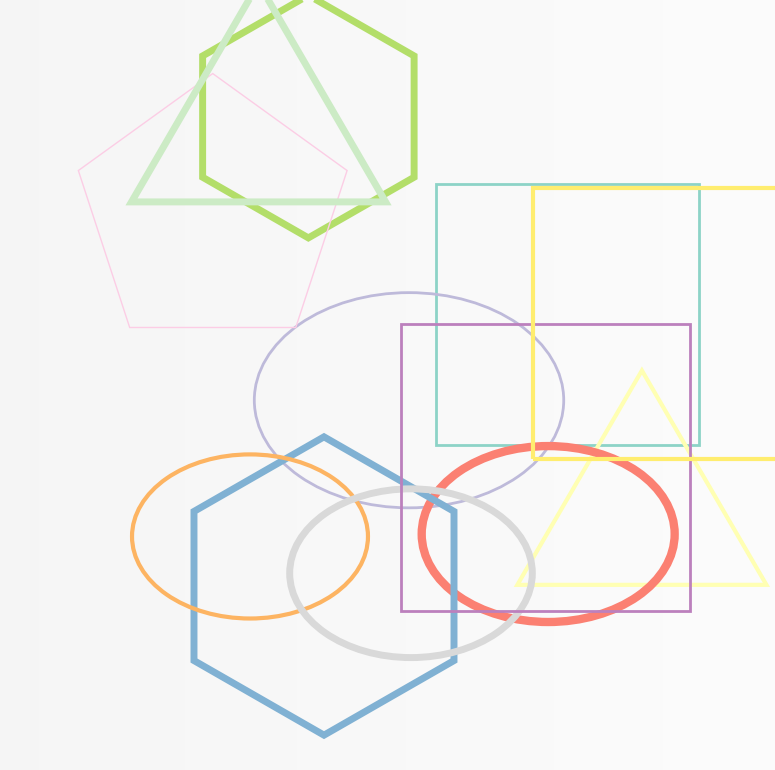[{"shape": "square", "thickness": 1, "radius": 0.85, "center": [0.732, 0.591]}, {"shape": "triangle", "thickness": 1.5, "radius": 0.93, "center": [0.828, 0.333]}, {"shape": "oval", "thickness": 1, "radius": 1.0, "center": [0.528, 0.48]}, {"shape": "oval", "thickness": 3, "radius": 0.82, "center": [0.707, 0.306]}, {"shape": "hexagon", "thickness": 2.5, "radius": 0.97, "center": [0.418, 0.239]}, {"shape": "oval", "thickness": 1.5, "radius": 0.76, "center": [0.323, 0.303]}, {"shape": "hexagon", "thickness": 2.5, "radius": 0.79, "center": [0.398, 0.849]}, {"shape": "pentagon", "thickness": 0.5, "radius": 0.91, "center": [0.274, 0.722]}, {"shape": "oval", "thickness": 2.5, "radius": 0.78, "center": [0.53, 0.256]}, {"shape": "square", "thickness": 1, "radius": 0.93, "center": [0.704, 0.393]}, {"shape": "triangle", "thickness": 2.5, "radius": 0.95, "center": [0.334, 0.832]}, {"shape": "square", "thickness": 1.5, "radius": 0.88, "center": [0.864, 0.579]}]